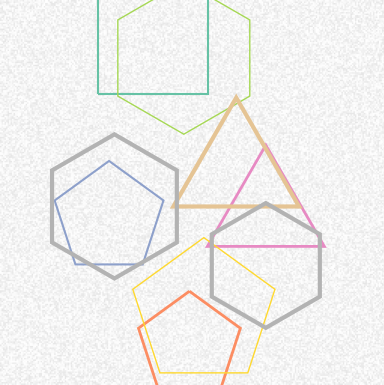[{"shape": "square", "thickness": 1.5, "radius": 0.71, "center": [0.396, 0.898]}, {"shape": "pentagon", "thickness": 2, "radius": 0.7, "center": [0.492, 0.104]}, {"shape": "pentagon", "thickness": 1.5, "radius": 0.74, "center": [0.283, 0.433]}, {"shape": "triangle", "thickness": 2, "radius": 0.88, "center": [0.69, 0.448]}, {"shape": "hexagon", "thickness": 1, "radius": 0.99, "center": [0.477, 0.849]}, {"shape": "pentagon", "thickness": 1, "radius": 0.97, "center": [0.53, 0.189]}, {"shape": "triangle", "thickness": 3, "radius": 0.94, "center": [0.614, 0.558]}, {"shape": "hexagon", "thickness": 3, "radius": 0.94, "center": [0.297, 0.464]}, {"shape": "hexagon", "thickness": 3, "radius": 0.81, "center": [0.69, 0.31]}]